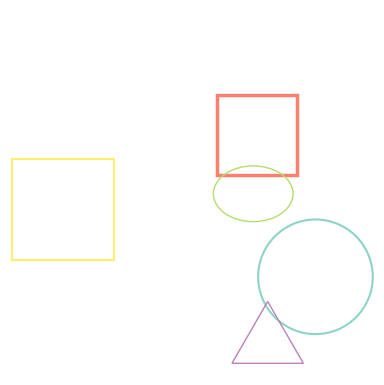[{"shape": "circle", "thickness": 1.5, "radius": 0.74, "center": [0.819, 0.281]}, {"shape": "square", "thickness": 2.5, "radius": 0.52, "center": [0.668, 0.649]}, {"shape": "oval", "thickness": 1, "radius": 0.52, "center": [0.658, 0.497]}, {"shape": "triangle", "thickness": 1, "radius": 0.54, "center": [0.695, 0.11]}, {"shape": "square", "thickness": 1.5, "radius": 0.66, "center": [0.164, 0.456]}]